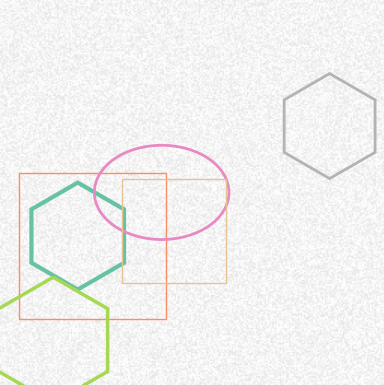[{"shape": "hexagon", "thickness": 3, "radius": 0.69, "center": [0.202, 0.387]}, {"shape": "square", "thickness": 1, "radius": 0.95, "center": [0.24, 0.361]}, {"shape": "oval", "thickness": 2, "radius": 0.87, "center": [0.42, 0.5]}, {"shape": "hexagon", "thickness": 2.5, "radius": 0.82, "center": [0.138, 0.117]}, {"shape": "square", "thickness": 1, "radius": 0.68, "center": [0.452, 0.4]}, {"shape": "hexagon", "thickness": 2, "radius": 0.68, "center": [0.856, 0.673]}]